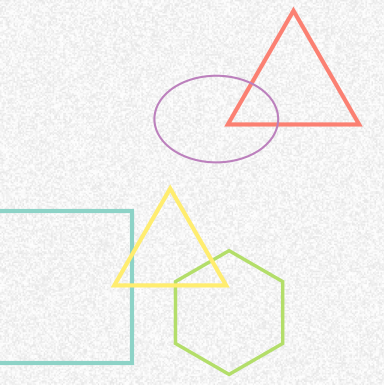[{"shape": "square", "thickness": 3, "radius": 0.99, "center": [0.146, 0.254]}, {"shape": "triangle", "thickness": 3, "radius": 0.98, "center": [0.762, 0.775]}, {"shape": "hexagon", "thickness": 2.5, "radius": 0.8, "center": [0.595, 0.188]}, {"shape": "oval", "thickness": 1.5, "radius": 0.8, "center": [0.562, 0.691]}, {"shape": "triangle", "thickness": 3, "radius": 0.84, "center": [0.442, 0.343]}]